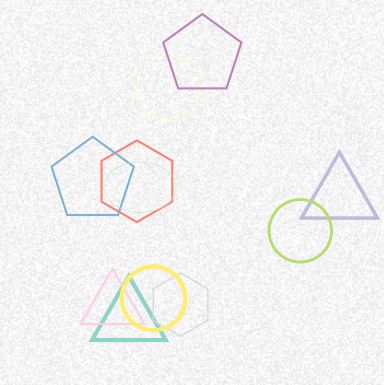[{"shape": "triangle", "thickness": 3, "radius": 0.55, "center": [0.335, 0.172]}, {"shape": "circle", "thickness": 0.5, "radius": 0.44, "center": [0.435, 0.777]}, {"shape": "triangle", "thickness": 2.5, "radius": 0.57, "center": [0.882, 0.491]}, {"shape": "hexagon", "thickness": 1.5, "radius": 0.53, "center": [0.356, 0.529]}, {"shape": "pentagon", "thickness": 1.5, "radius": 0.56, "center": [0.241, 0.532]}, {"shape": "circle", "thickness": 2, "radius": 0.41, "center": [0.78, 0.401]}, {"shape": "triangle", "thickness": 1.5, "radius": 0.48, "center": [0.292, 0.206]}, {"shape": "hexagon", "thickness": 1, "radius": 0.41, "center": [0.469, 0.209]}, {"shape": "pentagon", "thickness": 1.5, "radius": 0.53, "center": [0.526, 0.857]}, {"shape": "oval", "thickness": 0.5, "radius": 0.47, "center": [0.364, 0.514]}, {"shape": "circle", "thickness": 3, "radius": 0.41, "center": [0.399, 0.225]}]